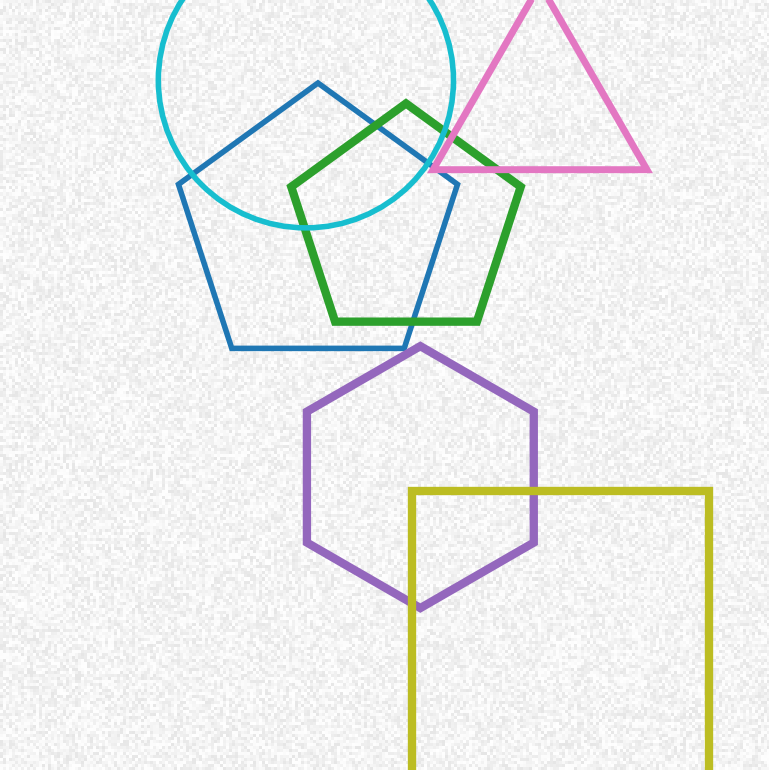[{"shape": "pentagon", "thickness": 2, "radius": 0.95, "center": [0.413, 0.702]}, {"shape": "pentagon", "thickness": 3, "radius": 0.78, "center": [0.527, 0.709]}, {"shape": "hexagon", "thickness": 3, "radius": 0.85, "center": [0.546, 0.38]}, {"shape": "triangle", "thickness": 2.5, "radius": 0.8, "center": [0.701, 0.86]}, {"shape": "square", "thickness": 3, "radius": 0.96, "center": [0.728, 0.17]}, {"shape": "circle", "thickness": 2, "radius": 0.96, "center": [0.397, 0.896]}]